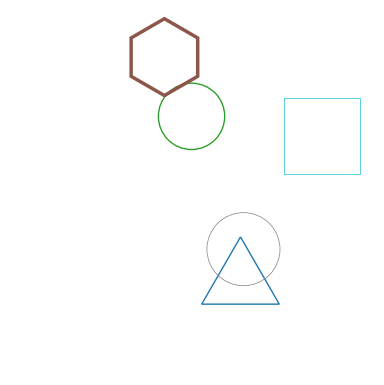[{"shape": "triangle", "thickness": 1, "radius": 0.58, "center": [0.625, 0.268]}, {"shape": "circle", "thickness": 1, "radius": 0.43, "center": [0.497, 0.698]}, {"shape": "hexagon", "thickness": 2.5, "radius": 0.5, "center": [0.427, 0.852]}, {"shape": "circle", "thickness": 0.5, "radius": 0.47, "center": [0.632, 0.353]}, {"shape": "square", "thickness": 0.5, "radius": 0.49, "center": [0.836, 0.647]}]